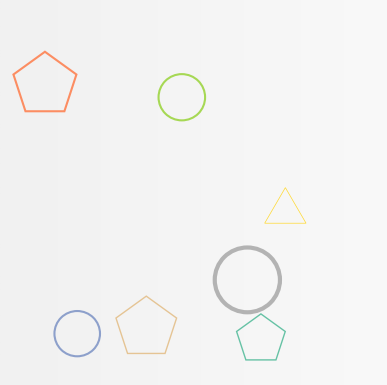[{"shape": "pentagon", "thickness": 1, "radius": 0.33, "center": [0.673, 0.119]}, {"shape": "pentagon", "thickness": 1.5, "radius": 0.43, "center": [0.116, 0.78]}, {"shape": "circle", "thickness": 1.5, "radius": 0.29, "center": [0.199, 0.133]}, {"shape": "circle", "thickness": 1.5, "radius": 0.3, "center": [0.469, 0.747]}, {"shape": "triangle", "thickness": 0.5, "radius": 0.31, "center": [0.736, 0.451]}, {"shape": "pentagon", "thickness": 1, "radius": 0.41, "center": [0.378, 0.149]}, {"shape": "circle", "thickness": 3, "radius": 0.42, "center": [0.638, 0.273]}]